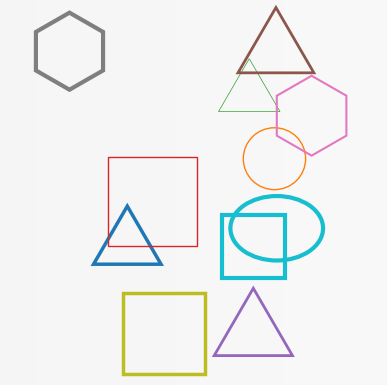[{"shape": "triangle", "thickness": 2.5, "radius": 0.5, "center": [0.328, 0.364]}, {"shape": "circle", "thickness": 1, "radius": 0.4, "center": [0.708, 0.588]}, {"shape": "triangle", "thickness": 0.5, "radius": 0.46, "center": [0.643, 0.756]}, {"shape": "square", "thickness": 1, "radius": 0.57, "center": [0.394, 0.477]}, {"shape": "triangle", "thickness": 2, "radius": 0.58, "center": [0.654, 0.135]}, {"shape": "triangle", "thickness": 2, "radius": 0.57, "center": [0.712, 0.867]}, {"shape": "hexagon", "thickness": 1.5, "radius": 0.52, "center": [0.804, 0.699]}, {"shape": "hexagon", "thickness": 3, "radius": 0.5, "center": [0.179, 0.867]}, {"shape": "square", "thickness": 2.5, "radius": 0.52, "center": [0.423, 0.133]}, {"shape": "square", "thickness": 3, "radius": 0.4, "center": [0.654, 0.36]}, {"shape": "oval", "thickness": 3, "radius": 0.6, "center": [0.714, 0.407]}]